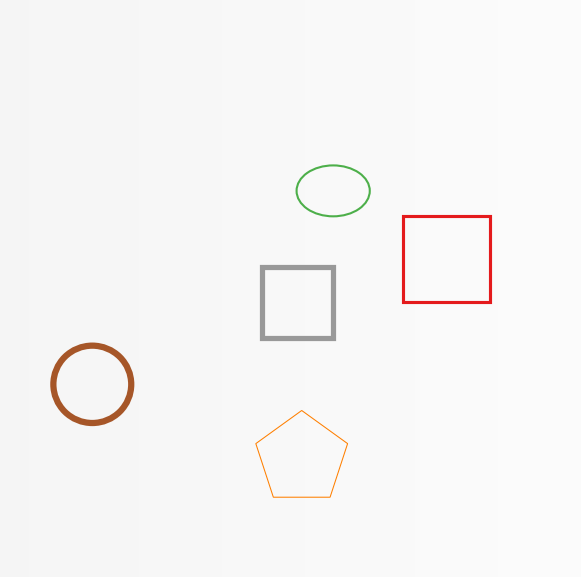[{"shape": "square", "thickness": 1.5, "radius": 0.38, "center": [0.768, 0.551]}, {"shape": "oval", "thickness": 1, "radius": 0.31, "center": [0.573, 0.669]}, {"shape": "pentagon", "thickness": 0.5, "radius": 0.42, "center": [0.519, 0.205]}, {"shape": "circle", "thickness": 3, "radius": 0.33, "center": [0.159, 0.334]}, {"shape": "square", "thickness": 2.5, "radius": 0.31, "center": [0.512, 0.475]}]